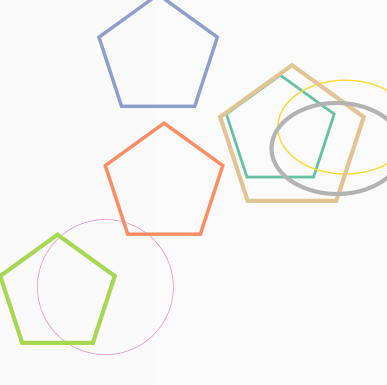[{"shape": "pentagon", "thickness": 2, "radius": 0.73, "center": [0.723, 0.659]}, {"shape": "pentagon", "thickness": 2.5, "radius": 0.8, "center": [0.423, 0.521]}, {"shape": "pentagon", "thickness": 2.5, "radius": 0.8, "center": [0.408, 0.854]}, {"shape": "circle", "thickness": 0.5, "radius": 0.88, "center": [0.272, 0.254]}, {"shape": "pentagon", "thickness": 3, "radius": 0.78, "center": [0.148, 0.235]}, {"shape": "oval", "thickness": 1, "radius": 0.87, "center": [0.891, 0.67]}, {"shape": "pentagon", "thickness": 3, "radius": 0.97, "center": [0.753, 0.636]}, {"shape": "oval", "thickness": 3, "radius": 0.84, "center": [0.87, 0.614]}]